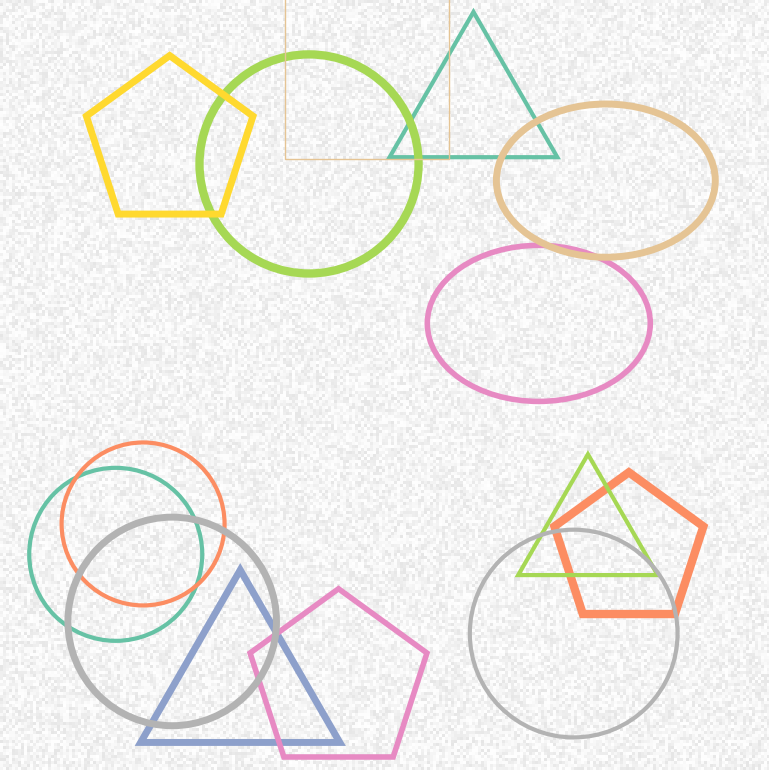[{"shape": "circle", "thickness": 1.5, "radius": 0.56, "center": [0.15, 0.28]}, {"shape": "triangle", "thickness": 1.5, "radius": 0.63, "center": [0.615, 0.859]}, {"shape": "circle", "thickness": 1.5, "radius": 0.53, "center": [0.186, 0.32]}, {"shape": "pentagon", "thickness": 3, "radius": 0.51, "center": [0.817, 0.285]}, {"shape": "triangle", "thickness": 2.5, "radius": 0.75, "center": [0.312, 0.11]}, {"shape": "pentagon", "thickness": 2, "radius": 0.6, "center": [0.44, 0.115]}, {"shape": "oval", "thickness": 2, "radius": 0.72, "center": [0.7, 0.58]}, {"shape": "circle", "thickness": 3, "radius": 0.71, "center": [0.401, 0.787]}, {"shape": "triangle", "thickness": 1.5, "radius": 0.52, "center": [0.764, 0.305]}, {"shape": "pentagon", "thickness": 2.5, "radius": 0.57, "center": [0.22, 0.814]}, {"shape": "square", "thickness": 0.5, "radius": 0.53, "center": [0.477, 0.9]}, {"shape": "oval", "thickness": 2.5, "radius": 0.71, "center": [0.787, 0.765]}, {"shape": "circle", "thickness": 1.5, "radius": 0.67, "center": [0.745, 0.177]}, {"shape": "circle", "thickness": 2.5, "radius": 0.68, "center": [0.224, 0.193]}]